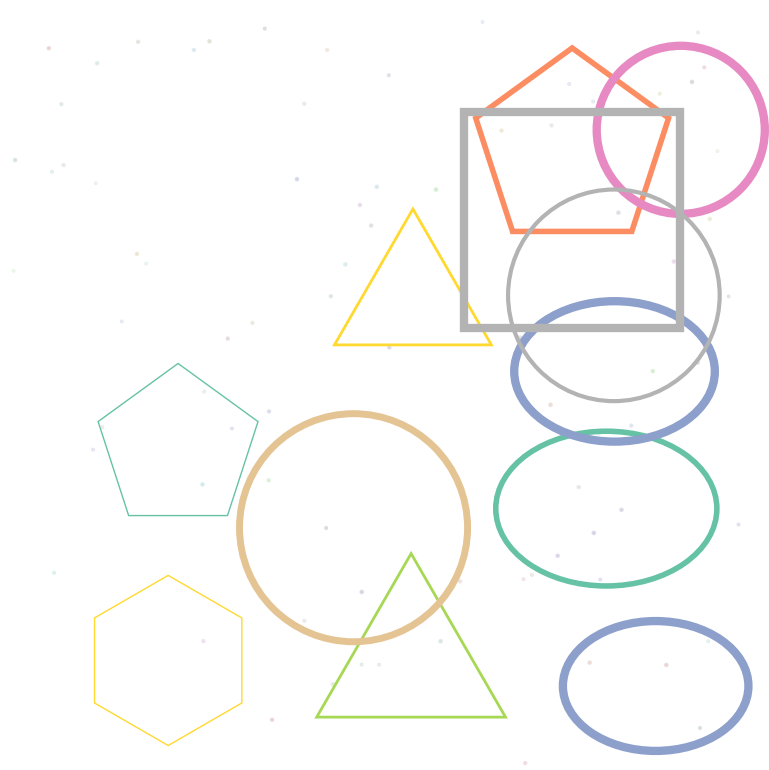[{"shape": "pentagon", "thickness": 0.5, "radius": 0.55, "center": [0.231, 0.419]}, {"shape": "oval", "thickness": 2, "radius": 0.72, "center": [0.787, 0.339]}, {"shape": "pentagon", "thickness": 2, "radius": 0.66, "center": [0.743, 0.806]}, {"shape": "oval", "thickness": 3, "radius": 0.65, "center": [0.798, 0.518]}, {"shape": "oval", "thickness": 3, "radius": 0.6, "center": [0.852, 0.109]}, {"shape": "circle", "thickness": 3, "radius": 0.55, "center": [0.884, 0.831]}, {"shape": "triangle", "thickness": 1, "radius": 0.71, "center": [0.534, 0.139]}, {"shape": "triangle", "thickness": 1, "radius": 0.59, "center": [0.536, 0.611]}, {"shape": "hexagon", "thickness": 0.5, "radius": 0.55, "center": [0.218, 0.142]}, {"shape": "circle", "thickness": 2.5, "radius": 0.74, "center": [0.459, 0.315]}, {"shape": "square", "thickness": 3, "radius": 0.7, "center": [0.743, 0.714]}, {"shape": "circle", "thickness": 1.5, "radius": 0.69, "center": [0.797, 0.616]}]